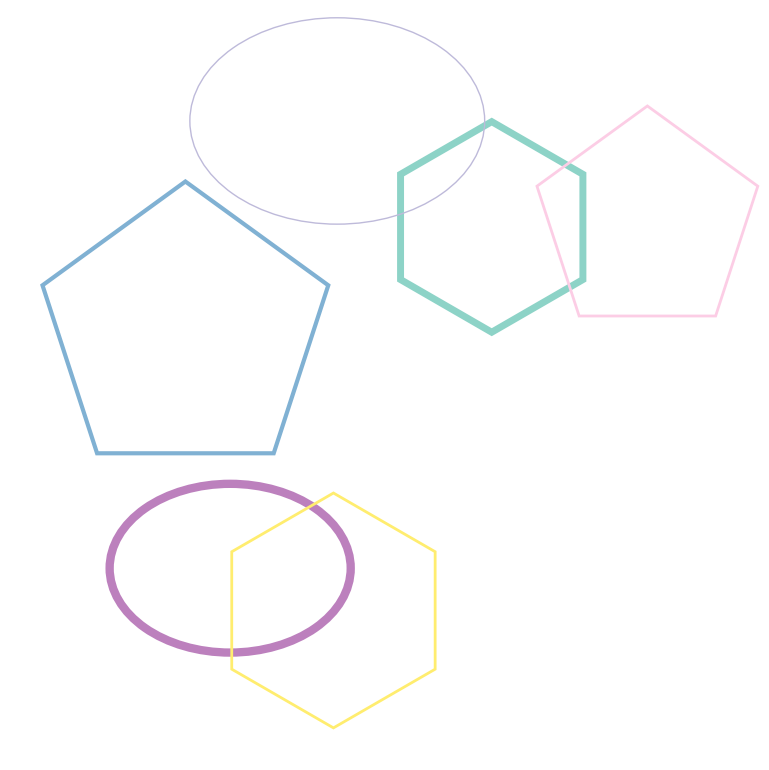[{"shape": "hexagon", "thickness": 2.5, "radius": 0.68, "center": [0.639, 0.705]}, {"shape": "oval", "thickness": 0.5, "radius": 0.96, "center": [0.438, 0.843]}, {"shape": "pentagon", "thickness": 1.5, "radius": 0.98, "center": [0.241, 0.569]}, {"shape": "pentagon", "thickness": 1, "radius": 0.75, "center": [0.841, 0.712]}, {"shape": "oval", "thickness": 3, "radius": 0.78, "center": [0.299, 0.262]}, {"shape": "hexagon", "thickness": 1, "radius": 0.76, "center": [0.433, 0.207]}]